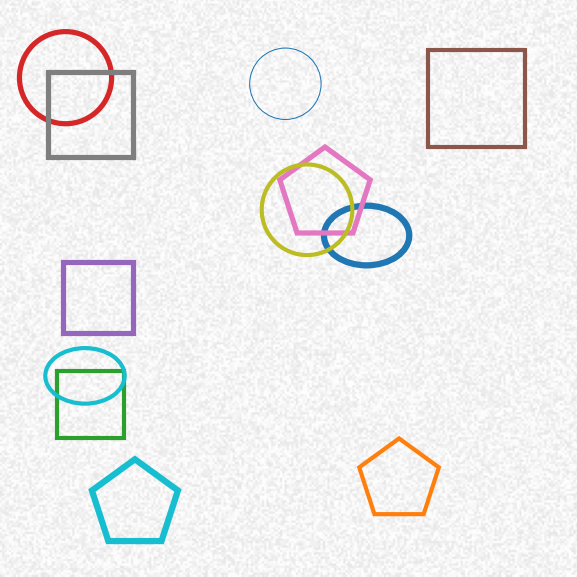[{"shape": "oval", "thickness": 3, "radius": 0.37, "center": [0.635, 0.591]}, {"shape": "circle", "thickness": 0.5, "radius": 0.31, "center": [0.494, 0.854]}, {"shape": "pentagon", "thickness": 2, "radius": 0.36, "center": [0.691, 0.167]}, {"shape": "square", "thickness": 2, "radius": 0.29, "center": [0.157, 0.298]}, {"shape": "circle", "thickness": 2.5, "radius": 0.4, "center": [0.113, 0.865]}, {"shape": "square", "thickness": 2.5, "radius": 0.3, "center": [0.17, 0.484]}, {"shape": "square", "thickness": 2, "radius": 0.42, "center": [0.826, 0.829]}, {"shape": "pentagon", "thickness": 2.5, "radius": 0.41, "center": [0.563, 0.662]}, {"shape": "square", "thickness": 2.5, "radius": 0.37, "center": [0.156, 0.801]}, {"shape": "circle", "thickness": 2, "radius": 0.39, "center": [0.532, 0.636]}, {"shape": "oval", "thickness": 2, "radius": 0.34, "center": [0.147, 0.348]}, {"shape": "pentagon", "thickness": 3, "radius": 0.39, "center": [0.234, 0.126]}]